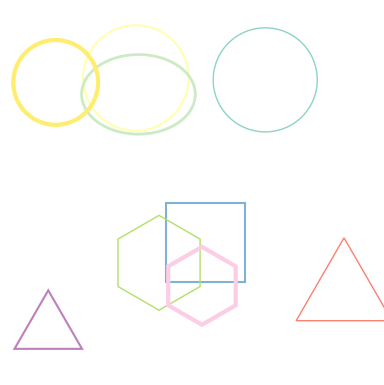[{"shape": "circle", "thickness": 1, "radius": 0.68, "center": [0.689, 0.793]}, {"shape": "circle", "thickness": 1.5, "radius": 0.68, "center": [0.353, 0.798]}, {"shape": "triangle", "thickness": 1, "radius": 0.72, "center": [0.894, 0.239]}, {"shape": "square", "thickness": 1.5, "radius": 0.51, "center": [0.535, 0.369]}, {"shape": "hexagon", "thickness": 1, "radius": 0.62, "center": [0.413, 0.317]}, {"shape": "hexagon", "thickness": 3, "radius": 0.51, "center": [0.525, 0.258]}, {"shape": "triangle", "thickness": 1.5, "radius": 0.51, "center": [0.125, 0.145]}, {"shape": "oval", "thickness": 2, "radius": 0.74, "center": [0.36, 0.755]}, {"shape": "circle", "thickness": 3, "radius": 0.55, "center": [0.145, 0.786]}]